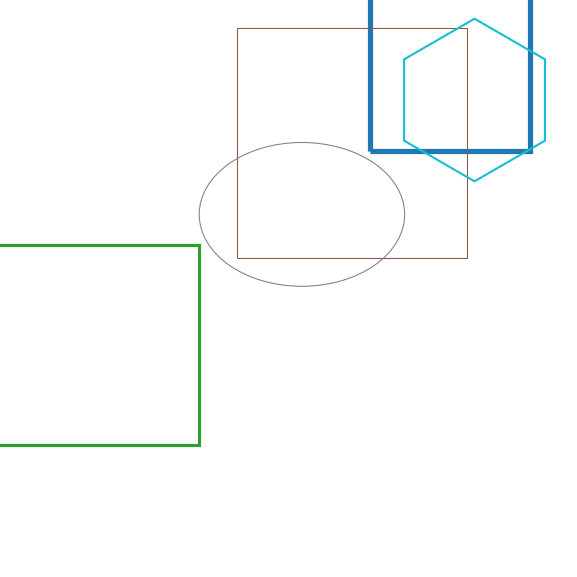[{"shape": "square", "thickness": 2.5, "radius": 0.69, "center": [0.779, 0.877]}, {"shape": "square", "thickness": 1.5, "radius": 0.87, "center": [0.171, 0.402]}, {"shape": "square", "thickness": 0.5, "radius": 1.0, "center": [0.61, 0.752]}, {"shape": "oval", "thickness": 0.5, "radius": 0.89, "center": [0.523, 0.628]}, {"shape": "hexagon", "thickness": 1, "radius": 0.7, "center": [0.822, 0.826]}]